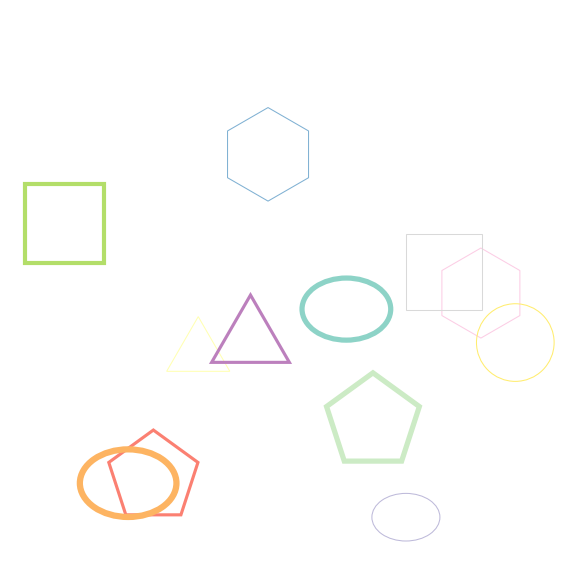[{"shape": "oval", "thickness": 2.5, "radius": 0.38, "center": [0.6, 0.464]}, {"shape": "triangle", "thickness": 0.5, "radius": 0.32, "center": [0.343, 0.388]}, {"shape": "oval", "thickness": 0.5, "radius": 0.29, "center": [0.703, 0.104]}, {"shape": "pentagon", "thickness": 1.5, "radius": 0.41, "center": [0.266, 0.173]}, {"shape": "hexagon", "thickness": 0.5, "radius": 0.4, "center": [0.464, 0.732]}, {"shape": "oval", "thickness": 3, "radius": 0.42, "center": [0.222, 0.162]}, {"shape": "square", "thickness": 2, "radius": 0.34, "center": [0.112, 0.612]}, {"shape": "hexagon", "thickness": 0.5, "radius": 0.39, "center": [0.833, 0.492]}, {"shape": "square", "thickness": 0.5, "radius": 0.33, "center": [0.768, 0.528]}, {"shape": "triangle", "thickness": 1.5, "radius": 0.39, "center": [0.434, 0.411]}, {"shape": "pentagon", "thickness": 2.5, "radius": 0.42, "center": [0.646, 0.269]}, {"shape": "circle", "thickness": 0.5, "radius": 0.34, "center": [0.892, 0.406]}]